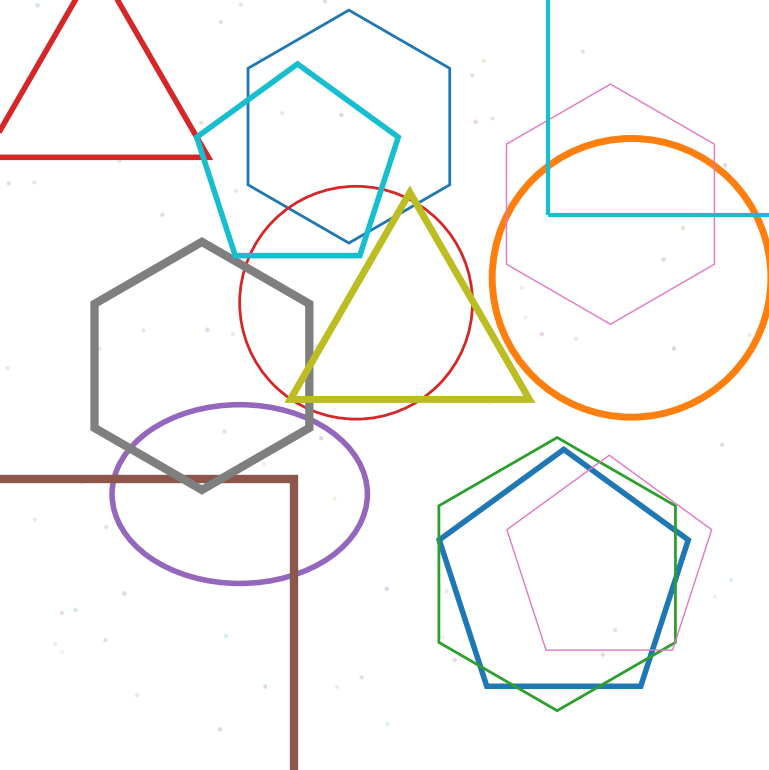[{"shape": "hexagon", "thickness": 1, "radius": 0.76, "center": [0.453, 0.836]}, {"shape": "pentagon", "thickness": 2, "radius": 0.85, "center": [0.732, 0.246]}, {"shape": "circle", "thickness": 2.5, "radius": 0.9, "center": [0.82, 0.639]}, {"shape": "hexagon", "thickness": 1, "radius": 0.89, "center": [0.724, 0.254]}, {"shape": "circle", "thickness": 1, "radius": 0.76, "center": [0.462, 0.607]}, {"shape": "triangle", "thickness": 2, "radius": 0.84, "center": [0.125, 0.88]}, {"shape": "oval", "thickness": 2, "radius": 0.83, "center": [0.311, 0.358]}, {"shape": "square", "thickness": 3, "radius": 0.96, "center": [0.189, 0.186]}, {"shape": "hexagon", "thickness": 0.5, "radius": 0.78, "center": [0.793, 0.735]}, {"shape": "pentagon", "thickness": 0.5, "radius": 0.7, "center": [0.791, 0.269]}, {"shape": "hexagon", "thickness": 3, "radius": 0.81, "center": [0.262, 0.525]}, {"shape": "triangle", "thickness": 2.5, "radius": 0.9, "center": [0.532, 0.571]}, {"shape": "square", "thickness": 1.5, "radius": 0.79, "center": [0.869, 0.879]}, {"shape": "pentagon", "thickness": 2, "radius": 0.69, "center": [0.386, 0.779]}]